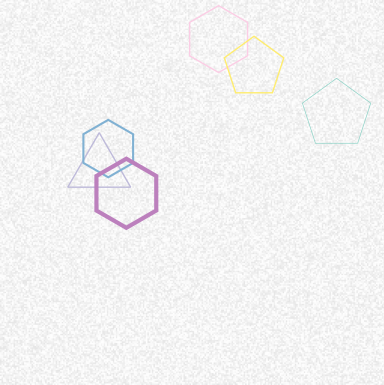[{"shape": "pentagon", "thickness": 0.5, "radius": 0.47, "center": [0.874, 0.703]}, {"shape": "triangle", "thickness": 1, "radius": 0.47, "center": [0.258, 0.561]}, {"shape": "hexagon", "thickness": 1.5, "radius": 0.37, "center": [0.281, 0.614]}, {"shape": "hexagon", "thickness": 1, "radius": 0.43, "center": [0.568, 0.898]}, {"shape": "hexagon", "thickness": 3, "radius": 0.45, "center": [0.328, 0.498]}, {"shape": "pentagon", "thickness": 1, "radius": 0.41, "center": [0.66, 0.825]}]